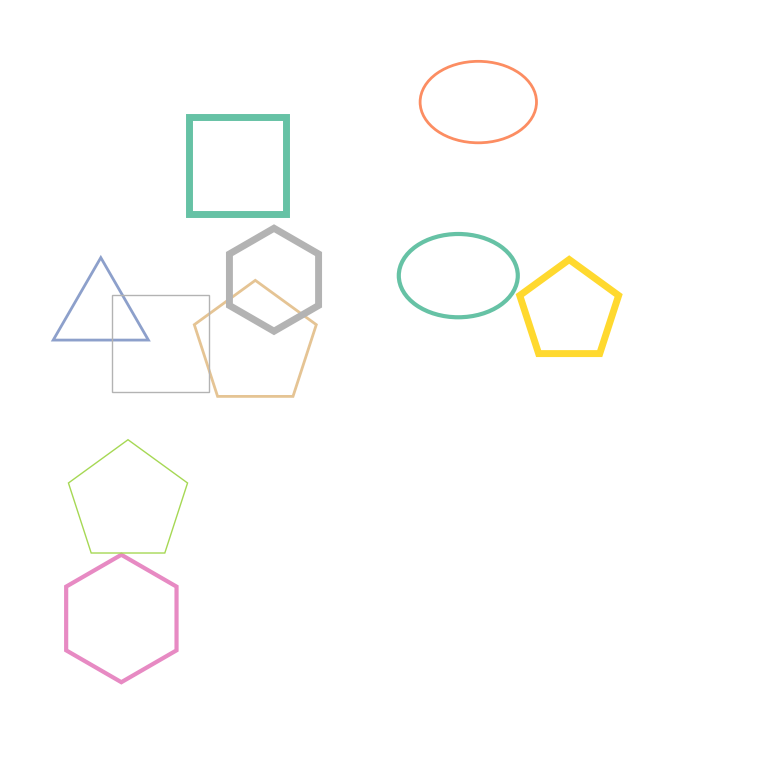[{"shape": "square", "thickness": 2.5, "radius": 0.32, "center": [0.309, 0.785]}, {"shape": "oval", "thickness": 1.5, "radius": 0.39, "center": [0.595, 0.642]}, {"shape": "oval", "thickness": 1, "radius": 0.38, "center": [0.621, 0.867]}, {"shape": "triangle", "thickness": 1, "radius": 0.36, "center": [0.131, 0.594]}, {"shape": "hexagon", "thickness": 1.5, "radius": 0.41, "center": [0.158, 0.197]}, {"shape": "pentagon", "thickness": 0.5, "radius": 0.41, "center": [0.166, 0.348]}, {"shape": "pentagon", "thickness": 2.5, "radius": 0.34, "center": [0.739, 0.595]}, {"shape": "pentagon", "thickness": 1, "radius": 0.42, "center": [0.332, 0.553]}, {"shape": "hexagon", "thickness": 2.5, "radius": 0.33, "center": [0.356, 0.637]}, {"shape": "square", "thickness": 0.5, "radius": 0.32, "center": [0.209, 0.554]}]